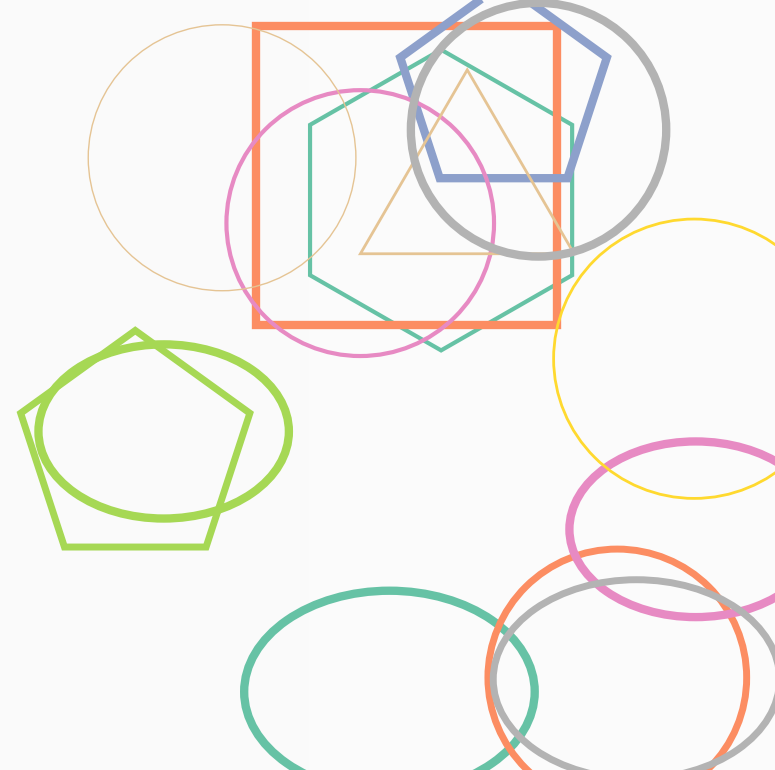[{"shape": "oval", "thickness": 3, "radius": 0.94, "center": [0.503, 0.102]}, {"shape": "hexagon", "thickness": 1.5, "radius": 0.98, "center": [0.569, 0.74]}, {"shape": "circle", "thickness": 2.5, "radius": 0.83, "center": [0.797, 0.12]}, {"shape": "square", "thickness": 3, "radius": 0.97, "center": [0.524, 0.772]}, {"shape": "pentagon", "thickness": 3, "radius": 0.7, "center": [0.65, 0.882]}, {"shape": "circle", "thickness": 1.5, "radius": 0.86, "center": [0.465, 0.71]}, {"shape": "oval", "thickness": 3, "radius": 0.81, "center": [0.898, 0.313]}, {"shape": "pentagon", "thickness": 2.5, "radius": 0.78, "center": [0.175, 0.415]}, {"shape": "oval", "thickness": 3, "radius": 0.81, "center": [0.211, 0.44]}, {"shape": "circle", "thickness": 1, "radius": 0.91, "center": [0.896, 0.534]}, {"shape": "triangle", "thickness": 1, "radius": 0.8, "center": [0.603, 0.75]}, {"shape": "circle", "thickness": 0.5, "radius": 0.86, "center": [0.287, 0.795]}, {"shape": "circle", "thickness": 3, "radius": 0.82, "center": [0.695, 0.832]}, {"shape": "oval", "thickness": 2.5, "radius": 0.92, "center": [0.821, 0.118]}]